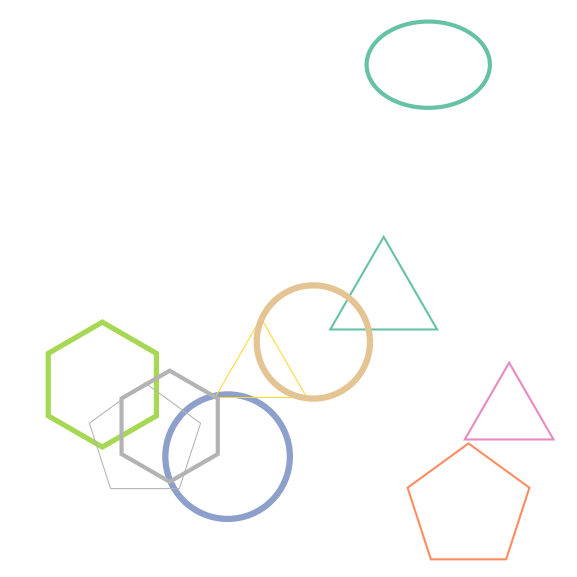[{"shape": "oval", "thickness": 2, "radius": 0.53, "center": [0.742, 0.887]}, {"shape": "triangle", "thickness": 1, "radius": 0.53, "center": [0.664, 0.482]}, {"shape": "pentagon", "thickness": 1, "radius": 0.55, "center": [0.811, 0.12]}, {"shape": "circle", "thickness": 3, "radius": 0.54, "center": [0.394, 0.208]}, {"shape": "triangle", "thickness": 1, "radius": 0.44, "center": [0.882, 0.282]}, {"shape": "hexagon", "thickness": 2.5, "radius": 0.54, "center": [0.177, 0.333]}, {"shape": "triangle", "thickness": 0.5, "radius": 0.46, "center": [0.452, 0.357]}, {"shape": "circle", "thickness": 3, "radius": 0.49, "center": [0.543, 0.407]}, {"shape": "hexagon", "thickness": 2, "radius": 0.48, "center": [0.294, 0.261]}, {"shape": "pentagon", "thickness": 0.5, "radius": 0.51, "center": [0.251, 0.235]}]